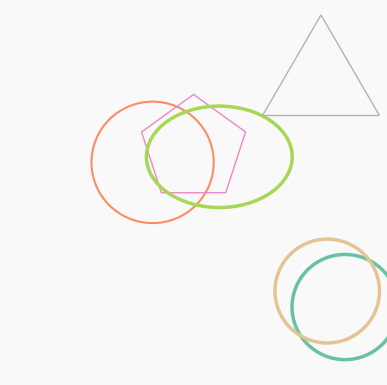[{"shape": "circle", "thickness": 2.5, "radius": 0.68, "center": [0.89, 0.202]}, {"shape": "circle", "thickness": 1.5, "radius": 0.79, "center": [0.394, 0.578]}, {"shape": "pentagon", "thickness": 1, "radius": 0.71, "center": [0.499, 0.614]}, {"shape": "oval", "thickness": 2.5, "radius": 0.94, "center": [0.566, 0.593]}, {"shape": "circle", "thickness": 2.5, "radius": 0.67, "center": [0.844, 0.244]}, {"shape": "triangle", "thickness": 1, "radius": 0.87, "center": [0.828, 0.787]}]